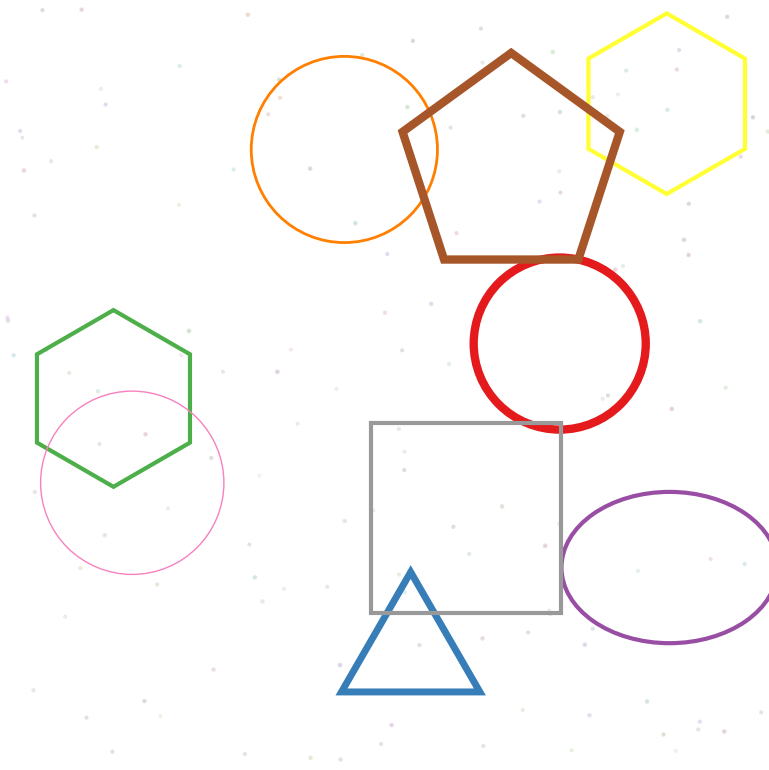[{"shape": "circle", "thickness": 3, "radius": 0.56, "center": [0.727, 0.554]}, {"shape": "triangle", "thickness": 2.5, "radius": 0.52, "center": [0.533, 0.153]}, {"shape": "hexagon", "thickness": 1.5, "radius": 0.57, "center": [0.147, 0.483]}, {"shape": "oval", "thickness": 1.5, "radius": 0.7, "center": [0.87, 0.263]}, {"shape": "circle", "thickness": 1, "radius": 0.6, "center": [0.447, 0.806]}, {"shape": "hexagon", "thickness": 1.5, "radius": 0.59, "center": [0.866, 0.865]}, {"shape": "pentagon", "thickness": 3, "radius": 0.74, "center": [0.664, 0.783]}, {"shape": "circle", "thickness": 0.5, "radius": 0.6, "center": [0.172, 0.373]}, {"shape": "square", "thickness": 1.5, "radius": 0.62, "center": [0.606, 0.327]}]